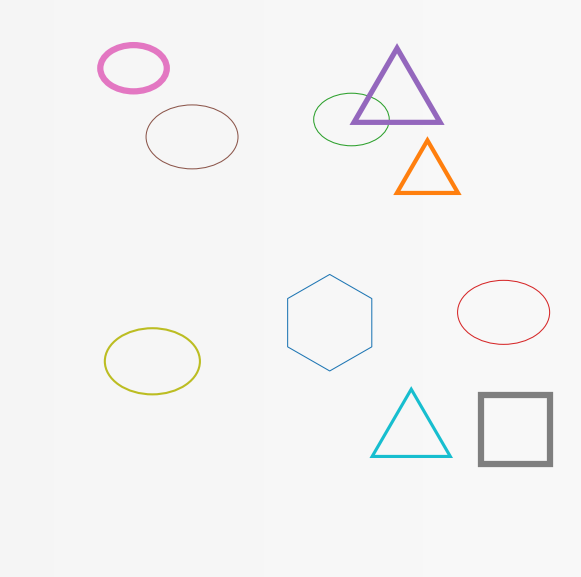[{"shape": "hexagon", "thickness": 0.5, "radius": 0.42, "center": [0.567, 0.44]}, {"shape": "triangle", "thickness": 2, "radius": 0.3, "center": [0.735, 0.695]}, {"shape": "oval", "thickness": 0.5, "radius": 0.33, "center": [0.605, 0.792]}, {"shape": "oval", "thickness": 0.5, "radius": 0.4, "center": [0.866, 0.458]}, {"shape": "triangle", "thickness": 2.5, "radius": 0.43, "center": [0.683, 0.83]}, {"shape": "oval", "thickness": 0.5, "radius": 0.4, "center": [0.33, 0.762]}, {"shape": "oval", "thickness": 3, "radius": 0.29, "center": [0.23, 0.881]}, {"shape": "square", "thickness": 3, "radius": 0.29, "center": [0.887, 0.255]}, {"shape": "oval", "thickness": 1, "radius": 0.41, "center": [0.262, 0.374]}, {"shape": "triangle", "thickness": 1.5, "radius": 0.39, "center": [0.707, 0.248]}]